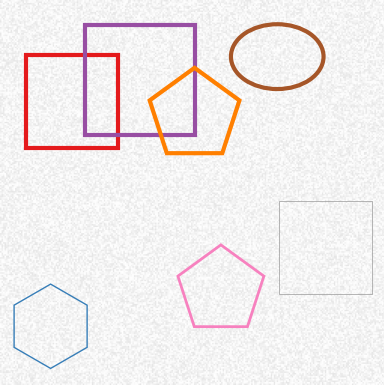[{"shape": "square", "thickness": 3, "radius": 0.6, "center": [0.187, 0.736]}, {"shape": "hexagon", "thickness": 1, "radius": 0.55, "center": [0.131, 0.153]}, {"shape": "square", "thickness": 3, "radius": 0.72, "center": [0.363, 0.793]}, {"shape": "pentagon", "thickness": 3, "radius": 0.61, "center": [0.505, 0.701]}, {"shape": "oval", "thickness": 3, "radius": 0.6, "center": [0.72, 0.853]}, {"shape": "pentagon", "thickness": 2, "radius": 0.59, "center": [0.574, 0.247]}, {"shape": "square", "thickness": 0.5, "radius": 0.6, "center": [0.844, 0.358]}]